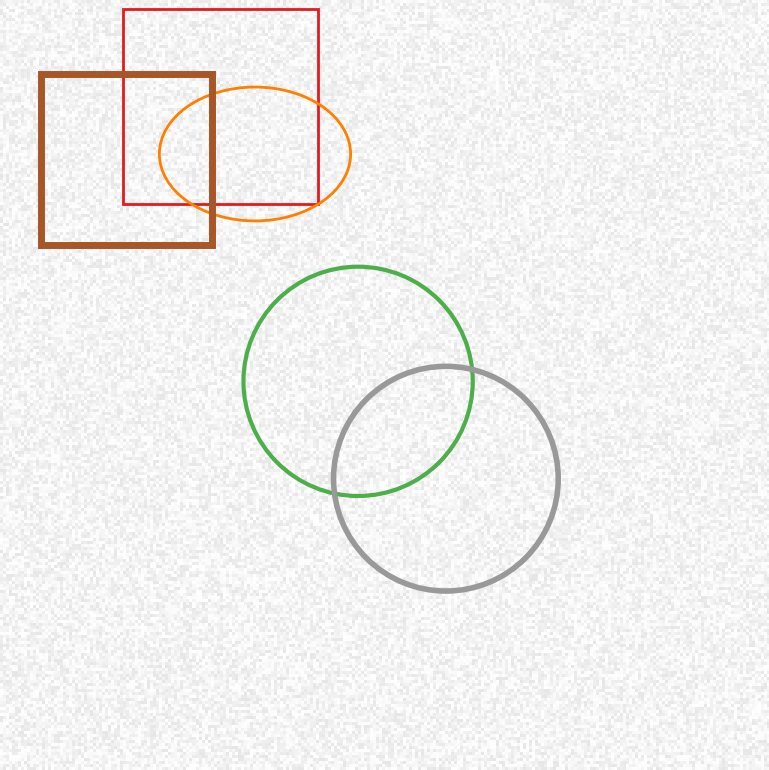[{"shape": "square", "thickness": 1, "radius": 0.63, "center": [0.286, 0.862]}, {"shape": "circle", "thickness": 1.5, "radius": 0.74, "center": [0.465, 0.505]}, {"shape": "oval", "thickness": 1, "radius": 0.62, "center": [0.331, 0.8]}, {"shape": "square", "thickness": 2.5, "radius": 0.56, "center": [0.164, 0.793]}, {"shape": "circle", "thickness": 2, "radius": 0.73, "center": [0.579, 0.378]}]